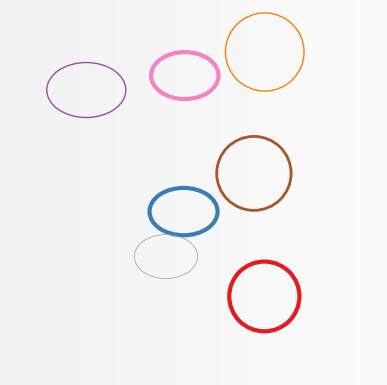[{"shape": "circle", "thickness": 3, "radius": 0.45, "center": [0.682, 0.23]}, {"shape": "oval", "thickness": 3, "radius": 0.44, "center": [0.474, 0.45]}, {"shape": "oval", "thickness": 1, "radius": 0.51, "center": [0.223, 0.766]}, {"shape": "circle", "thickness": 1, "radius": 0.51, "center": [0.683, 0.865]}, {"shape": "circle", "thickness": 2, "radius": 0.48, "center": [0.655, 0.55]}, {"shape": "oval", "thickness": 3, "radius": 0.44, "center": [0.477, 0.804]}, {"shape": "oval", "thickness": 0.5, "radius": 0.41, "center": [0.428, 0.334]}]